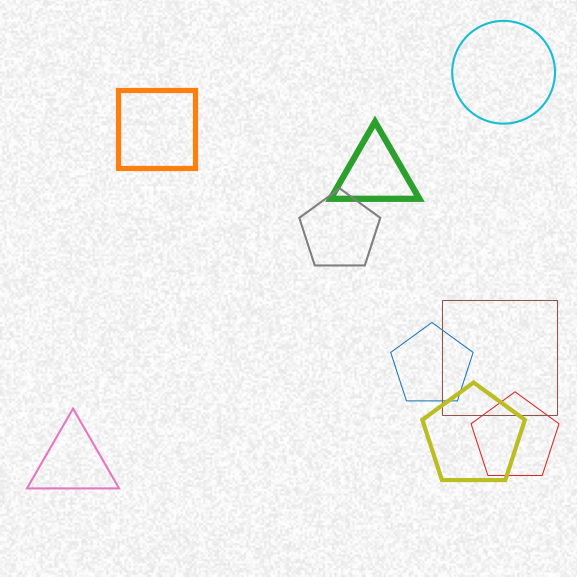[{"shape": "pentagon", "thickness": 0.5, "radius": 0.38, "center": [0.748, 0.366]}, {"shape": "square", "thickness": 2.5, "radius": 0.34, "center": [0.271, 0.776]}, {"shape": "triangle", "thickness": 3, "radius": 0.44, "center": [0.649, 0.699]}, {"shape": "pentagon", "thickness": 0.5, "radius": 0.4, "center": [0.892, 0.241]}, {"shape": "square", "thickness": 0.5, "radius": 0.5, "center": [0.866, 0.379]}, {"shape": "triangle", "thickness": 1, "radius": 0.46, "center": [0.126, 0.199]}, {"shape": "pentagon", "thickness": 1, "radius": 0.37, "center": [0.588, 0.599]}, {"shape": "pentagon", "thickness": 2, "radius": 0.47, "center": [0.82, 0.243]}, {"shape": "circle", "thickness": 1, "radius": 0.45, "center": [0.872, 0.874]}]